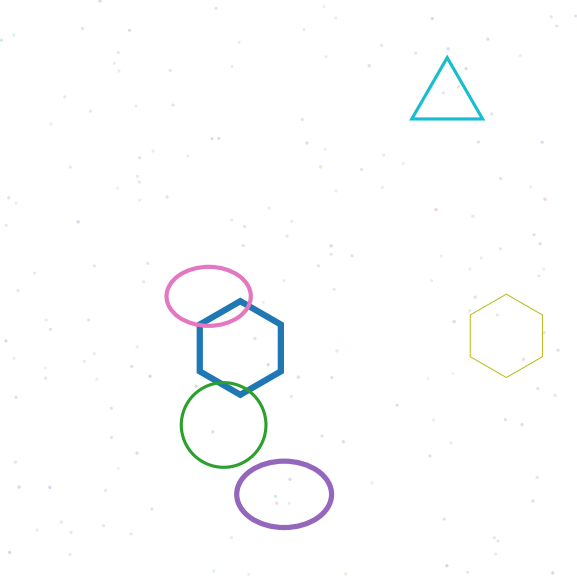[{"shape": "hexagon", "thickness": 3, "radius": 0.41, "center": [0.416, 0.397]}, {"shape": "circle", "thickness": 1.5, "radius": 0.37, "center": [0.387, 0.263]}, {"shape": "oval", "thickness": 2.5, "radius": 0.41, "center": [0.492, 0.143]}, {"shape": "oval", "thickness": 2, "radius": 0.36, "center": [0.361, 0.486]}, {"shape": "hexagon", "thickness": 0.5, "radius": 0.36, "center": [0.877, 0.418]}, {"shape": "triangle", "thickness": 1.5, "radius": 0.35, "center": [0.774, 0.829]}]